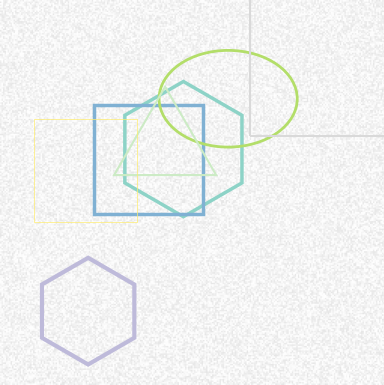[{"shape": "hexagon", "thickness": 2.5, "radius": 0.88, "center": [0.476, 0.613]}, {"shape": "hexagon", "thickness": 3, "radius": 0.69, "center": [0.229, 0.192]}, {"shape": "square", "thickness": 2.5, "radius": 0.71, "center": [0.385, 0.586]}, {"shape": "oval", "thickness": 2, "radius": 0.9, "center": [0.593, 0.744]}, {"shape": "square", "thickness": 1.5, "radius": 0.96, "center": [0.842, 0.838]}, {"shape": "triangle", "thickness": 1.5, "radius": 0.77, "center": [0.429, 0.622]}, {"shape": "square", "thickness": 0.5, "radius": 0.67, "center": [0.222, 0.557]}]